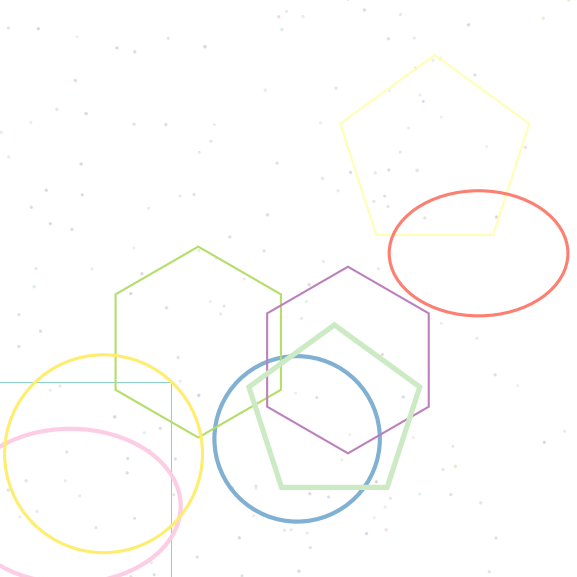[{"shape": "square", "thickness": 0.5, "radius": 0.87, "center": [0.122, 0.162]}, {"shape": "pentagon", "thickness": 1, "radius": 0.86, "center": [0.753, 0.732]}, {"shape": "oval", "thickness": 1.5, "radius": 0.77, "center": [0.829, 0.56]}, {"shape": "circle", "thickness": 2, "radius": 0.72, "center": [0.515, 0.239]}, {"shape": "hexagon", "thickness": 1, "radius": 0.83, "center": [0.343, 0.407]}, {"shape": "oval", "thickness": 2, "radius": 0.96, "center": [0.122, 0.123]}, {"shape": "hexagon", "thickness": 1, "radius": 0.81, "center": [0.603, 0.376]}, {"shape": "pentagon", "thickness": 2.5, "radius": 0.78, "center": [0.579, 0.281]}, {"shape": "circle", "thickness": 1.5, "radius": 0.86, "center": [0.179, 0.213]}]